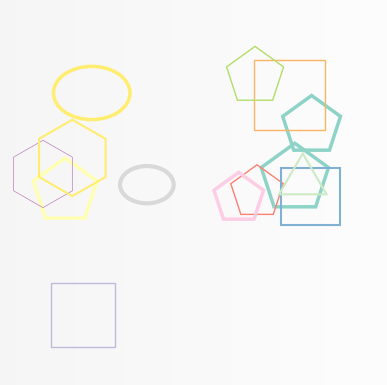[{"shape": "pentagon", "thickness": 2.5, "radius": 0.39, "center": [0.804, 0.673]}, {"shape": "pentagon", "thickness": 2.5, "radius": 0.46, "center": [0.761, 0.537]}, {"shape": "pentagon", "thickness": 2.5, "radius": 0.43, "center": [0.168, 0.503]}, {"shape": "square", "thickness": 1, "radius": 0.42, "center": [0.214, 0.182]}, {"shape": "pentagon", "thickness": 1, "radius": 0.36, "center": [0.663, 0.501]}, {"shape": "square", "thickness": 1.5, "radius": 0.38, "center": [0.801, 0.489]}, {"shape": "square", "thickness": 1, "radius": 0.46, "center": [0.747, 0.752]}, {"shape": "pentagon", "thickness": 1, "radius": 0.39, "center": [0.658, 0.802]}, {"shape": "pentagon", "thickness": 2.5, "radius": 0.34, "center": [0.616, 0.485]}, {"shape": "oval", "thickness": 3, "radius": 0.35, "center": [0.379, 0.52]}, {"shape": "hexagon", "thickness": 0.5, "radius": 0.44, "center": [0.111, 0.548]}, {"shape": "triangle", "thickness": 1.5, "radius": 0.35, "center": [0.781, 0.531]}, {"shape": "oval", "thickness": 2.5, "radius": 0.49, "center": [0.237, 0.758]}, {"shape": "hexagon", "thickness": 1.5, "radius": 0.5, "center": [0.187, 0.59]}]